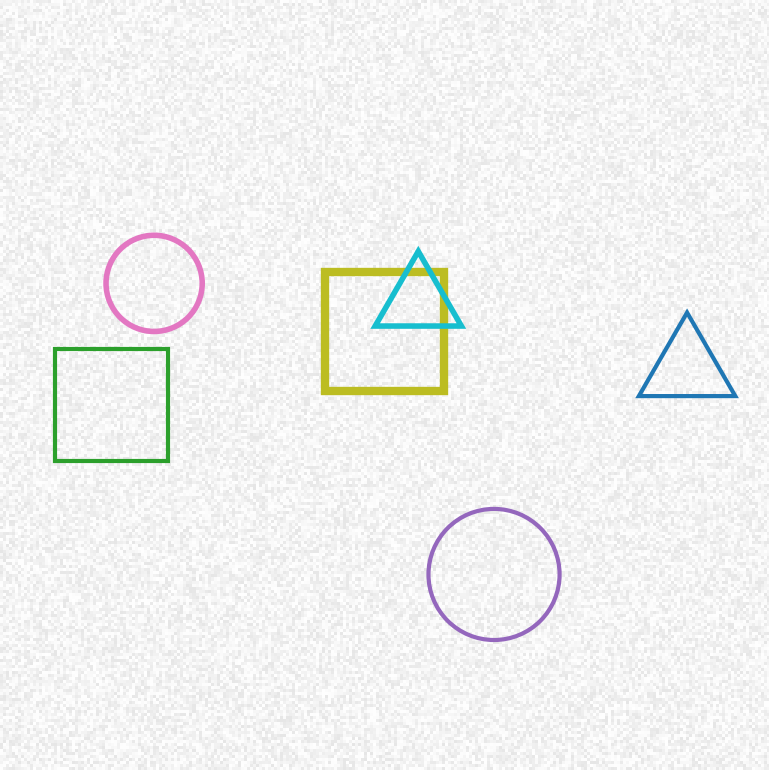[{"shape": "triangle", "thickness": 1.5, "radius": 0.36, "center": [0.892, 0.522]}, {"shape": "square", "thickness": 1.5, "radius": 0.37, "center": [0.145, 0.474]}, {"shape": "circle", "thickness": 1.5, "radius": 0.43, "center": [0.642, 0.254]}, {"shape": "circle", "thickness": 2, "radius": 0.31, "center": [0.2, 0.632]}, {"shape": "square", "thickness": 3, "radius": 0.39, "center": [0.499, 0.569]}, {"shape": "triangle", "thickness": 2, "radius": 0.32, "center": [0.543, 0.609]}]